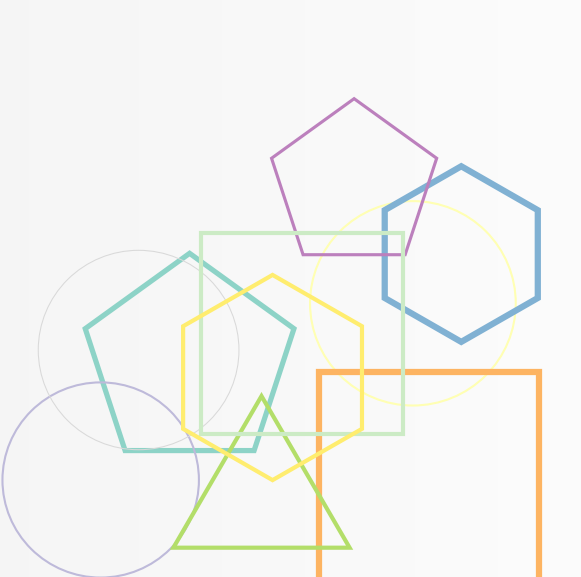[{"shape": "pentagon", "thickness": 2.5, "radius": 0.94, "center": [0.326, 0.372]}, {"shape": "circle", "thickness": 1, "radius": 0.88, "center": [0.71, 0.474]}, {"shape": "circle", "thickness": 1, "radius": 0.84, "center": [0.173, 0.168]}, {"shape": "hexagon", "thickness": 3, "radius": 0.76, "center": [0.794, 0.559]}, {"shape": "square", "thickness": 3, "radius": 0.94, "center": [0.738, 0.166]}, {"shape": "triangle", "thickness": 2, "radius": 0.88, "center": [0.45, 0.138]}, {"shape": "circle", "thickness": 0.5, "radius": 0.86, "center": [0.238, 0.393]}, {"shape": "pentagon", "thickness": 1.5, "radius": 0.75, "center": [0.609, 0.679]}, {"shape": "square", "thickness": 2, "radius": 0.87, "center": [0.519, 0.422]}, {"shape": "hexagon", "thickness": 2, "radius": 0.89, "center": [0.469, 0.345]}]